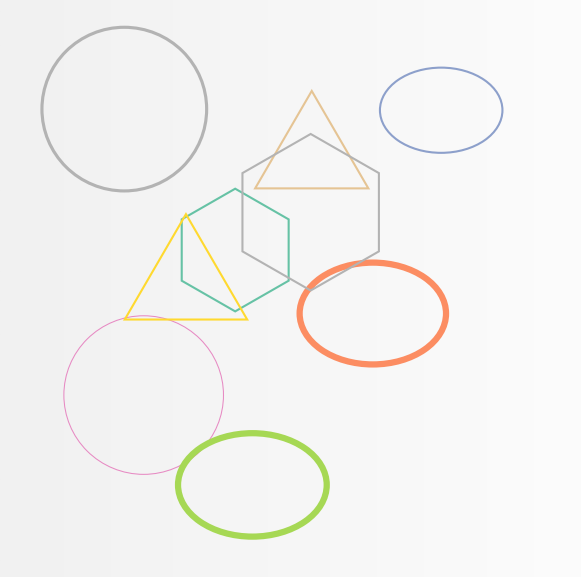[{"shape": "hexagon", "thickness": 1, "radius": 0.53, "center": [0.405, 0.566]}, {"shape": "oval", "thickness": 3, "radius": 0.63, "center": [0.641, 0.456]}, {"shape": "oval", "thickness": 1, "radius": 0.53, "center": [0.759, 0.808]}, {"shape": "circle", "thickness": 0.5, "radius": 0.69, "center": [0.247, 0.315]}, {"shape": "oval", "thickness": 3, "radius": 0.64, "center": [0.434, 0.159]}, {"shape": "triangle", "thickness": 1, "radius": 0.61, "center": [0.32, 0.507]}, {"shape": "triangle", "thickness": 1, "radius": 0.56, "center": [0.536, 0.729]}, {"shape": "circle", "thickness": 1.5, "radius": 0.71, "center": [0.214, 0.81]}, {"shape": "hexagon", "thickness": 1, "radius": 0.68, "center": [0.534, 0.632]}]